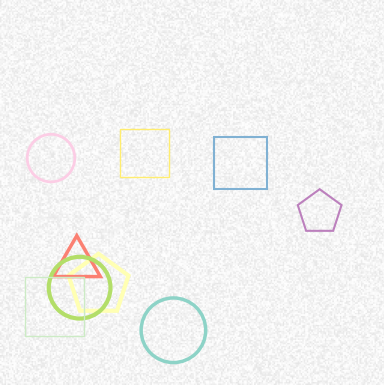[{"shape": "circle", "thickness": 2.5, "radius": 0.42, "center": [0.45, 0.142]}, {"shape": "pentagon", "thickness": 3, "radius": 0.41, "center": [0.256, 0.259]}, {"shape": "triangle", "thickness": 2.5, "radius": 0.35, "center": [0.199, 0.317]}, {"shape": "square", "thickness": 1.5, "radius": 0.34, "center": [0.625, 0.577]}, {"shape": "circle", "thickness": 3, "radius": 0.4, "center": [0.207, 0.253]}, {"shape": "circle", "thickness": 2, "radius": 0.31, "center": [0.132, 0.589]}, {"shape": "pentagon", "thickness": 1.5, "radius": 0.3, "center": [0.83, 0.449]}, {"shape": "square", "thickness": 1, "radius": 0.38, "center": [0.142, 0.204]}, {"shape": "square", "thickness": 1, "radius": 0.32, "center": [0.375, 0.603]}]